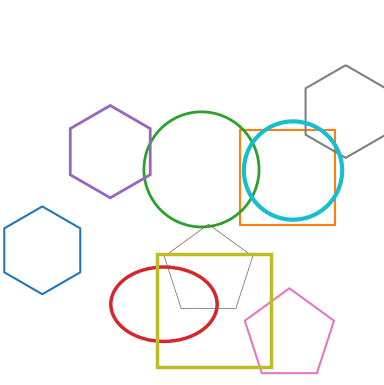[{"shape": "hexagon", "thickness": 1.5, "radius": 0.57, "center": [0.11, 0.35]}, {"shape": "square", "thickness": 1.5, "radius": 0.62, "center": [0.746, 0.538]}, {"shape": "circle", "thickness": 2, "radius": 0.75, "center": [0.523, 0.56]}, {"shape": "oval", "thickness": 2.5, "radius": 0.69, "center": [0.426, 0.21]}, {"shape": "hexagon", "thickness": 2, "radius": 0.6, "center": [0.286, 0.606]}, {"shape": "pentagon", "thickness": 0.5, "radius": 0.6, "center": [0.542, 0.297]}, {"shape": "pentagon", "thickness": 1.5, "radius": 0.61, "center": [0.752, 0.129]}, {"shape": "hexagon", "thickness": 1.5, "radius": 0.6, "center": [0.898, 0.71]}, {"shape": "square", "thickness": 2.5, "radius": 0.74, "center": [0.555, 0.193]}, {"shape": "circle", "thickness": 3, "radius": 0.64, "center": [0.761, 0.557]}]